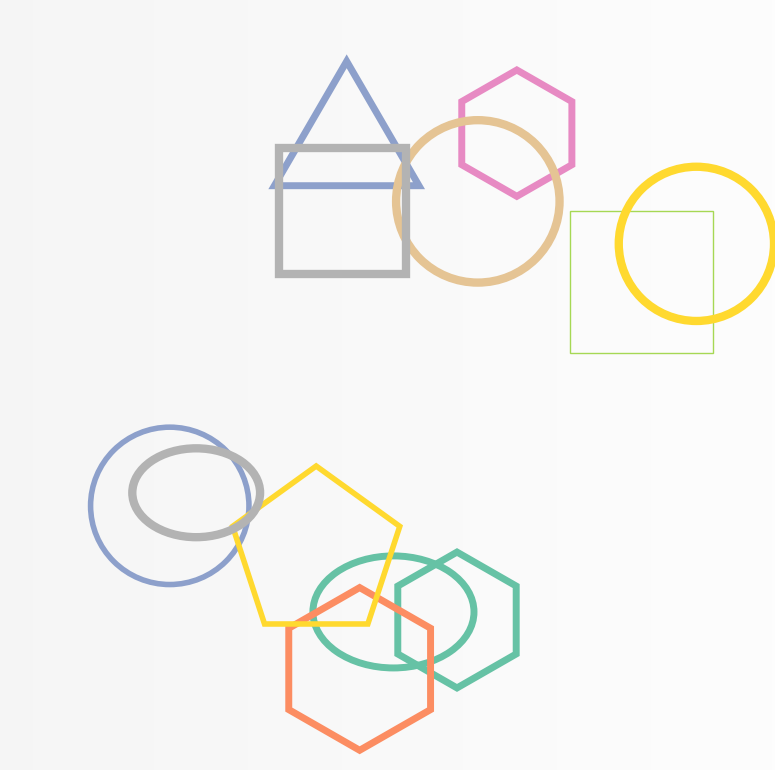[{"shape": "oval", "thickness": 2.5, "radius": 0.52, "center": [0.508, 0.205]}, {"shape": "hexagon", "thickness": 2.5, "radius": 0.44, "center": [0.59, 0.195]}, {"shape": "hexagon", "thickness": 2.5, "radius": 0.53, "center": [0.464, 0.131]}, {"shape": "circle", "thickness": 2, "radius": 0.51, "center": [0.219, 0.343]}, {"shape": "triangle", "thickness": 2.5, "radius": 0.54, "center": [0.447, 0.813]}, {"shape": "hexagon", "thickness": 2.5, "radius": 0.41, "center": [0.667, 0.827]}, {"shape": "square", "thickness": 0.5, "radius": 0.46, "center": [0.828, 0.634]}, {"shape": "pentagon", "thickness": 2, "radius": 0.57, "center": [0.408, 0.281]}, {"shape": "circle", "thickness": 3, "radius": 0.5, "center": [0.899, 0.683]}, {"shape": "circle", "thickness": 3, "radius": 0.53, "center": [0.617, 0.738]}, {"shape": "oval", "thickness": 3, "radius": 0.41, "center": [0.253, 0.36]}, {"shape": "square", "thickness": 3, "radius": 0.41, "center": [0.442, 0.726]}]